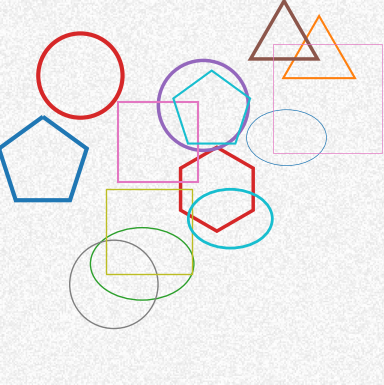[{"shape": "oval", "thickness": 0.5, "radius": 0.52, "center": [0.744, 0.642]}, {"shape": "pentagon", "thickness": 3, "radius": 0.6, "center": [0.111, 0.577]}, {"shape": "triangle", "thickness": 1.5, "radius": 0.54, "center": [0.829, 0.851]}, {"shape": "oval", "thickness": 1, "radius": 0.67, "center": [0.369, 0.315]}, {"shape": "hexagon", "thickness": 2.5, "radius": 0.54, "center": [0.563, 0.509]}, {"shape": "circle", "thickness": 3, "radius": 0.55, "center": [0.209, 0.804]}, {"shape": "circle", "thickness": 2.5, "radius": 0.58, "center": [0.528, 0.726]}, {"shape": "triangle", "thickness": 2.5, "radius": 0.5, "center": [0.738, 0.897]}, {"shape": "square", "thickness": 1.5, "radius": 0.52, "center": [0.41, 0.631]}, {"shape": "square", "thickness": 0.5, "radius": 0.71, "center": [0.85, 0.745]}, {"shape": "circle", "thickness": 1, "radius": 0.57, "center": [0.296, 0.261]}, {"shape": "square", "thickness": 1, "radius": 0.56, "center": [0.388, 0.399]}, {"shape": "pentagon", "thickness": 1.5, "radius": 0.52, "center": [0.55, 0.712]}, {"shape": "oval", "thickness": 2, "radius": 0.55, "center": [0.598, 0.432]}]